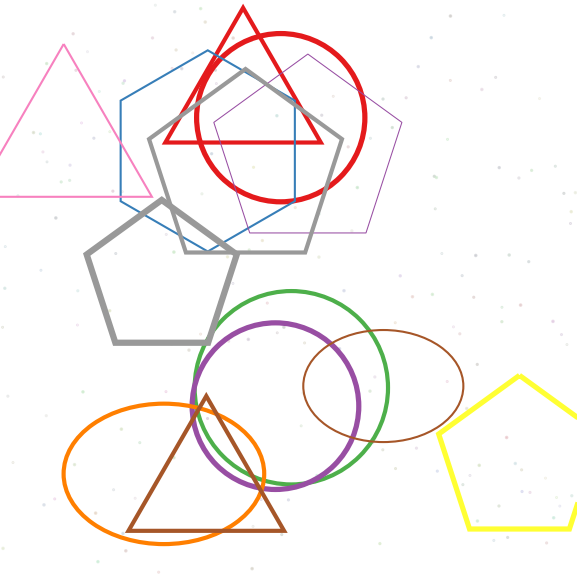[{"shape": "triangle", "thickness": 2, "radius": 0.78, "center": [0.421, 0.83]}, {"shape": "circle", "thickness": 2.5, "radius": 0.73, "center": [0.486, 0.795]}, {"shape": "hexagon", "thickness": 1, "radius": 0.87, "center": [0.36, 0.738]}, {"shape": "circle", "thickness": 2, "radius": 0.84, "center": [0.504, 0.328]}, {"shape": "circle", "thickness": 2.5, "radius": 0.72, "center": [0.477, 0.296]}, {"shape": "pentagon", "thickness": 0.5, "radius": 0.86, "center": [0.533, 0.734]}, {"shape": "oval", "thickness": 2, "radius": 0.87, "center": [0.284, 0.179]}, {"shape": "pentagon", "thickness": 2.5, "radius": 0.74, "center": [0.9, 0.202]}, {"shape": "triangle", "thickness": 2, "radius": 0.78, "center": [0.357, 0.158]}, {"shape": "oval", "thickness": 1, "radius": 0.69, "center": [0.664, 0.331]}, {"shape": "triangle", "thickness": 1, "radius": 0.88, "center": [0.11, 0.747]}, {"shape": "pentagon", "thickness": 2, "radius": 0.88, "center": [0.425, 0.704]}, {"shape": "pentagon", "thickness": 3, "radius": 0.68, "center": [0.28, 0.516]}]